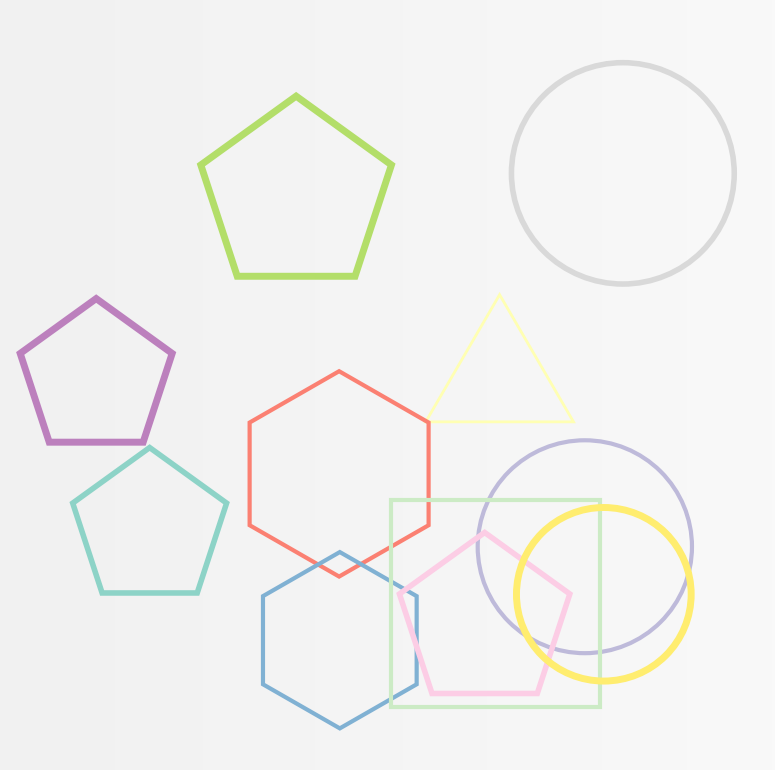[{"shape": "pentagon", "thickness": 2, "radius": 0.52, "center": [0.193, 0.314]}, {"shape": "triangle", "thickness": 1, "radius": 0.55, "center": [0.645, 0.507]}, {"shape": "circle", "thickness": 1.5, "radius": 0.69, "center": [0.755, 0.29]}, {"shape": "hexagon", "thickness": 1.5, "radius": 0.67, "center": [0.438, 0.385]}, {"shape": "hexagon", "thickness": 1.5, "radius": 0.57, "center": [0.438, 0.169]}, {"shape": "pentagon", "thickness": 2.5, "radius": 0.65, "center": [0.382, 0.746]}, {"shape": "pentagon", "thickness": 2, "radius": 0.58, "center": [0.625, 0.193]}, {"shape": "circle", "thickness": 2, "radius": 0.72, "center": [0.804, 0.775]}, {"shape": "pentagon", "thickness": 2.5, "radius": 0.52, "center": [0.124, 0.509]}, {"shape": "square", "thickness": 1.5, "radius": 0.67, "center": [0.64, 0.216]}, {"shape": "circle", "thickness": 2.5, "radius": 0.56, "center": [0.779, 0.228]}]